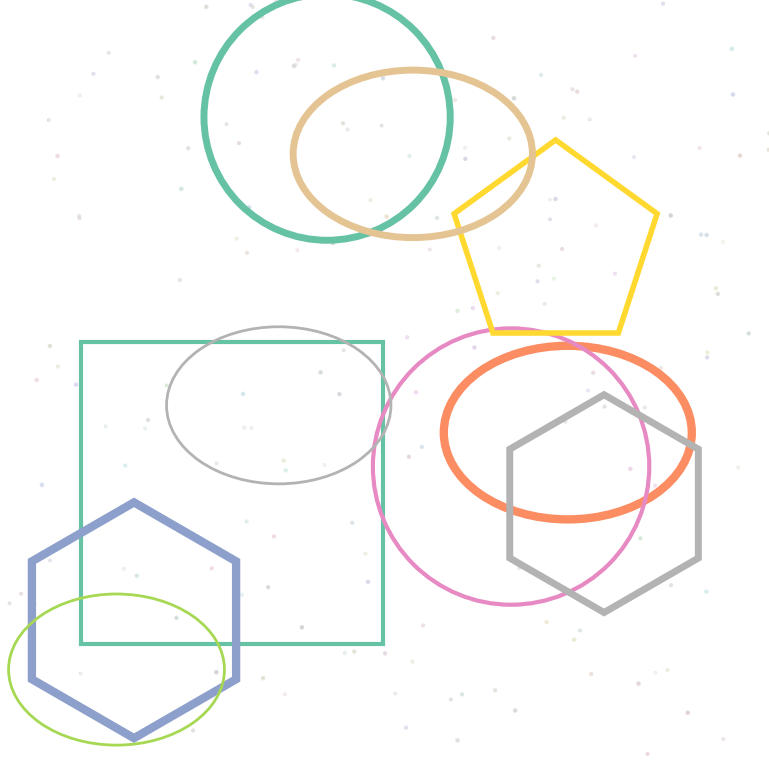[{"shape": "circle", "thickness": 2.5, "radius": 0.8, "center": [0.425, 0.848]}, {"shape": "square", "thickness": 1.5, "radius": 0.98, "center": [0.301, 0.36]}, {"shape": "oval", "thickness": 3, "radius": 0.81, "center": [0.737, 0.438]}, {"shape": "hexagon", "thickness": 3, "radius": 0.77, "center": [0.174, 0.194]}, {"shape": "circle", "thickness": 1.5, "radius": 0.9, "center": [0.664, 0.394]}, {"shape": "oval", "thickness": 1, "radius": 0.7, "center": [0.151, 0.13]}, {"shape": "pentagon", "thickness": 2, "radius": 0.69, "center": [0.722, 0.68]}, {"shape": "oval", "thickness": 2.5, "radius": 0.78, "center": [0.536, 0.8]}, {"shape": "oval", "thickness": 1, "radius": 0.73, "center": [0.362, 0.474]}, {"shape": "hexagon", "thickness": 2.5, "radius": 0.71, "center": [0.784, 0.346]}]